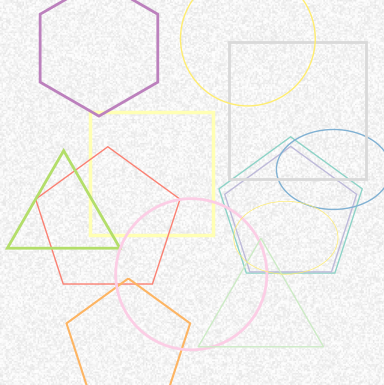[{"shape": "pentagon", "thickness": 1, "radius": 0.98, "center": [0.755, 0.449]}, {"shape": "square", "thickness": 2.5, "radius": 0.8, "center": [0.394, 0.55]}, {"shape": "pentagon", "thickness": 1, "radius": 0.9, "center": [0.755, 0.44]}, {"shape": "pentagon", "thickness": 1, "radius": 0.99, "center": [0.28, 0.422]}, {"shape": "oval", "thickness": 1, "radius": 0.74, "center": [0.866, 0.56]}, {"shape": "pentagon", "thickness": 1.5, "radius": 0.84, "center": [0.333, 0.108]}, {"shape": "triangle", "thickness": 2, "radius": 0.84, "center": [0.165, 0.44]}, {"shape": "circle", "thickness": 2, "radius": 0.98, "center": [0.497, 0.288]}, {"shape": "square", "thickness": 2, "radius": 0.89, "center": [0.772, 0.713]}, {"shape": "hexagon", "thickness": 2, "radius": 0.88, "center": [0.257, 0.875]}, {"shape": "triangle", "thickness": 1, "radius": 0.94, "center": [0.678, 0.193]}, {"shape": "circle", "thickness": 1, "radius": 0.87, "center": [0.644, 0.9]}, {"shape": "oval", "thickness": 0.5, "radius": 0.68, "center": [0.743, 0.383]}]